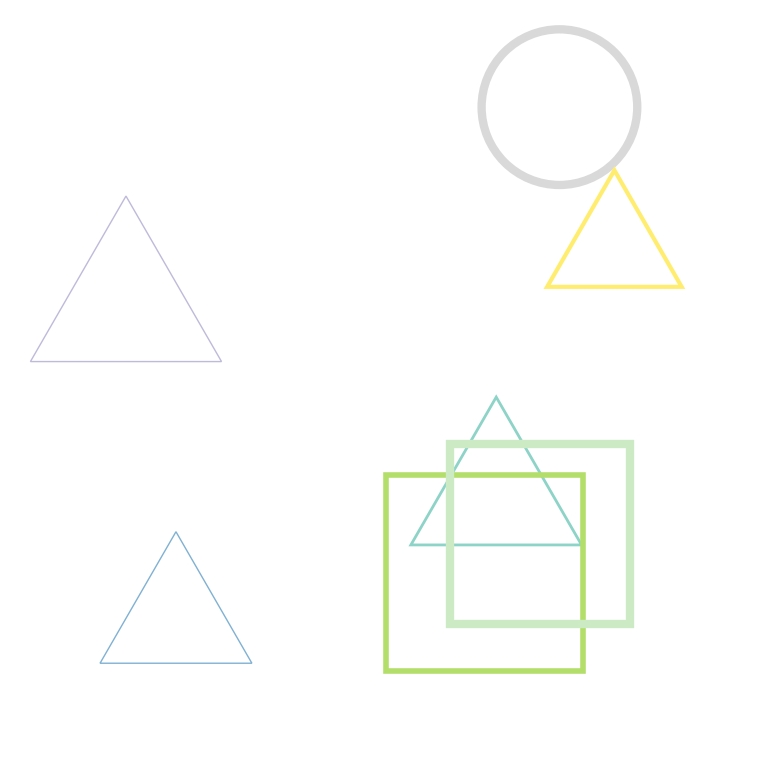[{"shape": "triangle", "thickness": 1, "radius": 0.64, "center": [0.644, 0.356]}, {"shape": "triangle", "thickness": 0.5, "radius": 0.72, "center": [0.164, 0.602]}, {"shape": "triangle", "thickness": 0.5, "radius": 0.57, "center": [0.229, 0.196]}, {"shape": "square", "thickness": 2, "radius": 0.64, "center": [0.629, 0.256]}, {"shape": "circle", "thickness": 3, "radius": 0.51, "center": [0.727, 0.861]}, {"shape": "square", "thickness": 3, "radius": 0.59, "center": [0.701, 0.306]}, {"shape": "triangle", "thickness": 1.5, "radius": 0.5, "center": [0.798, 0.678]}]